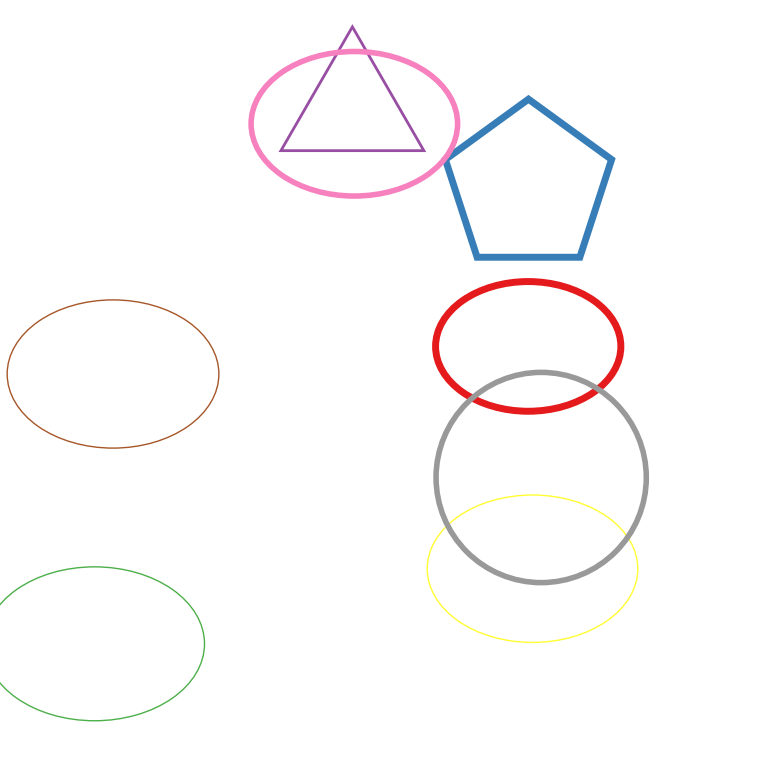[{"shape": "oval", "thickness": 2.5, "radius": 0.6, "center": [0.686, 0.55]}, {"shape": "pentagon", "thickness": 2.5, "radius": 0.57, "center": [0.686, 0.758]}, {"shape": "oval", "thickness": 0.5, "radius": 0.71, "center": [0.123, 0.164]}, {"shape": "triangle", "thickness": 1, "radius": 0.54, "center": [0.458, 0.858]}, {"shape": "oval", "thickness": 0.5, "radius": 0.68, "center": [0.692, 0.261]}, {"shape": "oval", "thickness": 0.5, "radius": 0.69, "center": [0.147, 0.514]}, {"shape": "oval", "thickness": 2, "radius": 0.67, "center": [0.46, 0.839]}, {"shape": "circle", "thickness": 2, "radius": 0.68, "center": [0.703, 0.38]}]